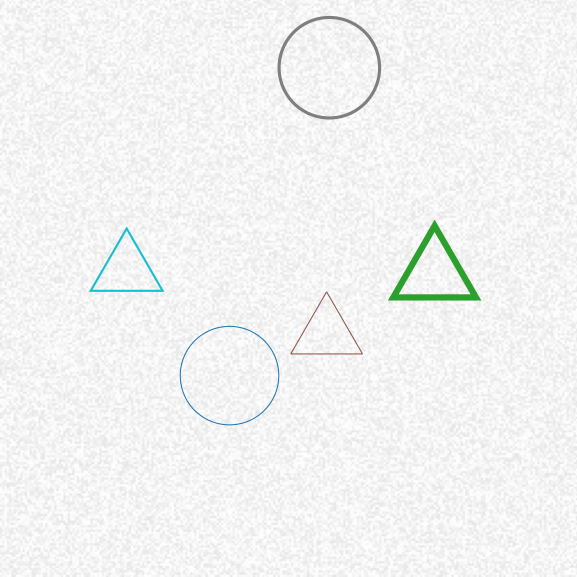[{"shape": "circle", "thickness": 0.5, "radius": 0.43, "center": [0.397, 0.349]}, {"shape": "triangle", "thickness": 3, "radius": 0.41, "center": [0.753, 0.525]}, {"shape": "triangle", "thickness": 0.5, "radius": 0.36, "center": [0.566, 0.422]}, {"shape": "circle", "thickness": 1.5, "radius": 0.44, "center": [0.57, 0.882]}, {"shape": "triangle", "thickness": 1, "radius": 0.36, "center": [0.219, 0.532]}]